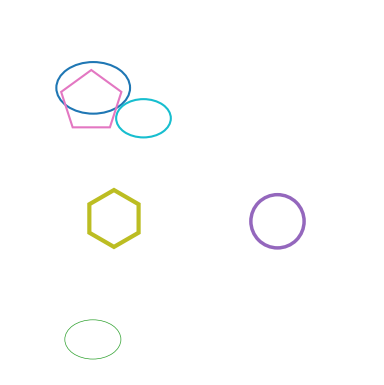[{"shape": "oval", "thickness": 1.5, "radius": 0.48, "center": [0.242, 0.772]}, {"shape": "oval", "thickness": 0.5, "radius": 0.36, "center": [0.241, 0.118]}, {"shape": "circle", "thickness": 2.5, "radius": 0.35, "center": [0.721, 0.425]}, {"shape": "pentagon", "thickness": 1.5, "radius": 0.41, "center": [0.237, 0.736]}, {"shape": "hexagon", "thickness": 3, "radius": 0.37, "center": [0.296, 0.433]}, {"shape": "oval", "thickness": 1.5, "radius": 0.36, "center": [0.373, 0.693]}]